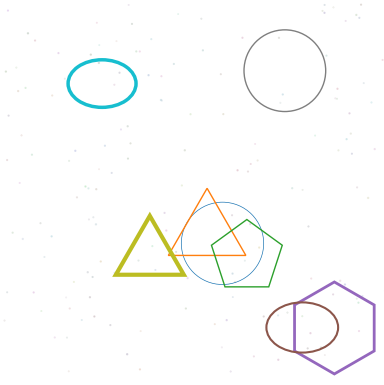[{"shape": "circle", "thickness": 0.5, "radius": 0.53, "center": [0.578, 0.368]}, {"shape": "triangle", "thickness": 1, "radius": 0.58, "center": [0.538, 0.395]}, {"shape": "pentagon", "thickness": 1, "radius": 0.48, "center": [0.641, 0.333]}, {"shape": "hexagon", "thickness": 2, "radius": 0.6, "center": [0.868, 0.148]}, {"shape": "oval", "thickness": 1.5, "radius": 0.47, "center": [0.785, 0.149]}, {"shape": "circle", "thickness": 1, "radius": 0.53, "center": [0.74, 0.816]}, {"shape": "triangle", "thickness": 3, "radius": 0.51, "center": [0.389, 0.337]}, {"shape": "oval", "thickness": 2.5, "radius": 0.44, "center": [0.265, 0.783]}]